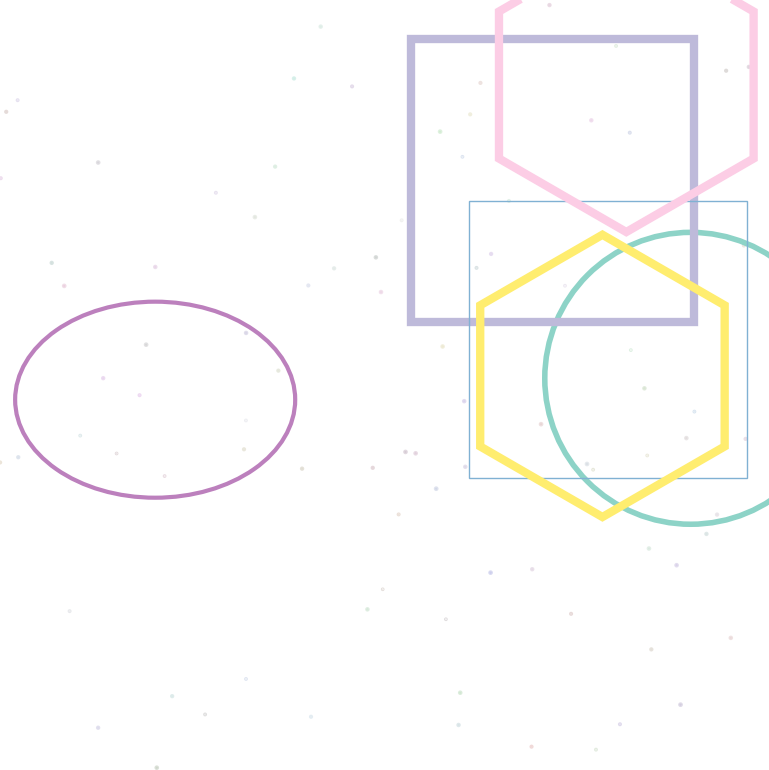[{"shape": "circle", "thickness": 2, "radius": 0.95, "center": [0.897, 0.509]}, {"shape": "square", "thickness": 3, "radius": 0.92, "center": [0.718, 0.766]}, {"shape": "square", "thickness": 0.5, "radius": 0.9, "center": [0.789, 0.559]}, {"shape": "hexagon", "thickness": 3, "radius": 0.95, "center": [0.813, 0.89]}, {"shape": "oval", "thickness": 1.5, "radius": 0.91, "center": [0.202, 0.481]}, {"shape": "hexagon", "thickness": 3, "radius": 0.92, "center": [0.782, 0.512]}]